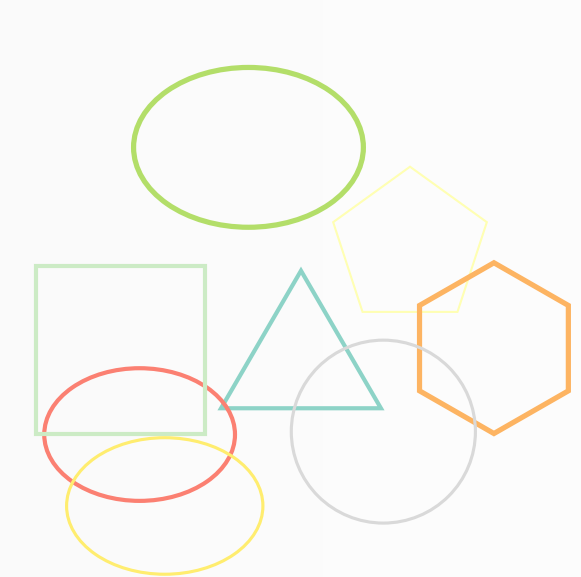[{"shape": "triangle", "thickness": 2, "radius": 0.79, "center": [0.518, 0.372]}, {"shape": "pentagon", "thickness": 1, "radius": 0.69, "center": [0.705, 0.571]}, {"shape": "oval", "thickness": 2, "radius": 0.82, "center": [0.24, 0.247]}, {"shape": "hexagon", "thickness": 2.5, "radius": 0.74, "center": [0.85, 0.396]}, {"shape": "oval", "thickness": 2.5, "radius": 0.99, "center": [0.427, 0.744]}, {"shape": "circle", "thickness": 1.5, "radius": 0.79, "center": [0.66, 0.252]}, {"shape": "square", "thickness": 2, "radius": 0.73, "center": [0.207, 0.393]}, {"shape": "oval", "thickness": 1.5, "radius": 0.84, "center": [0.283, 0.123]}]